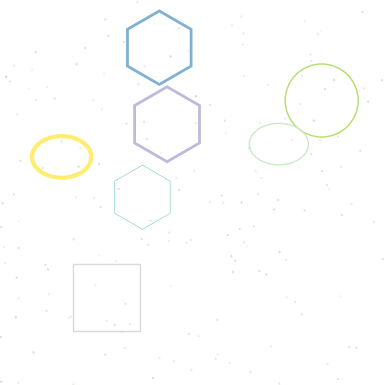[{"shape": "hexagon", "thickness": 0.5, "radius": 0.42, "center": [0.37, 0.488]}, {"shape": "hexagon", "thickness": 2, "radius": 0.49, "center": [0.434, 0.677]}, {"shape": "hexagon", "thickness": 2, "radius": 0.48, "center": [0.414, 0.876]}, {"shape": "circle", "thickness": 1, "radius": 0.47, "center": [0.835, 0.739]}, {"shape": "square", "thickness": 1, "radius": 0.43, "center": [0.277, 0.228]}, {"shape": "oval", "thickness": 1, "radius": 0.38, "center": [0.724, 0.626]}, {"shape": "oval", "thickness": 3, "radius": 0.39, "center": [0.16, 0.592]}]